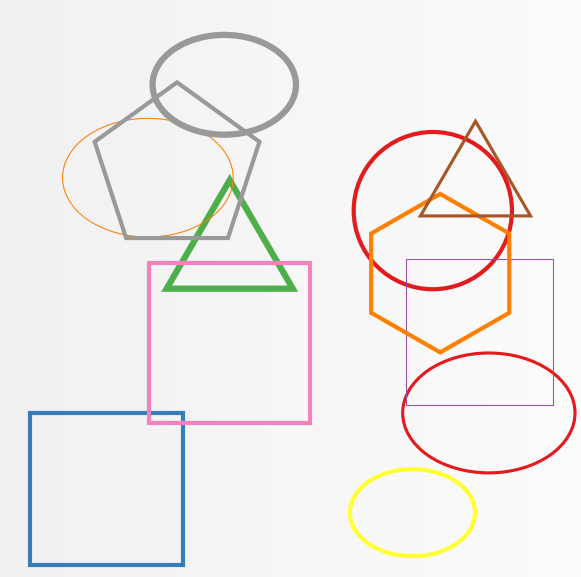[{"shape": "circle", "thickness": 2, "radius": 0.68, "center": [0.745, 0.634]}, {"shape": "oval", "thickness": 1.5, "radius": 0.74, "center": [0.841, 0.284]}, {"shape": "square", "thickness": 2, "radius": 0.66, "center": [0.184, 0.152]}, {"shape": "triangle", "thickness": 3, "radius": 0.63, "center": [0.395, 0.562]}, {"shape": "square", "thickness": 0.5, "radius": 0.63, "center": [0.825, 0.425]}, {"shape": "oval", "thickness": 0.5, "radius": 0.73, "center": [0.254, 0.691]}, {"shape": "hexagon", "thickness": 2, "radius": 0.69, "center": [0.757, 0.526]}, {"shape": "oval", "thickness": 2, "radius": 0.54, "center": [0.71, 0.111]}, {"shape": "triangle", "thickness": 1.5, "radius": 0.55, "center": [0.818, 0.68]}, {"shape": "square", "thickness": 2, "radius": 0.69, "center": [0.395, 0.405]}, {"shape": "pentagon", "thickness": 2, "radius": 0.75, "center": [0.305, 0.708]}, {"shape": "oval", "thickness": 3, "radius": 0.62, "center": [0.386, 0.852]}]